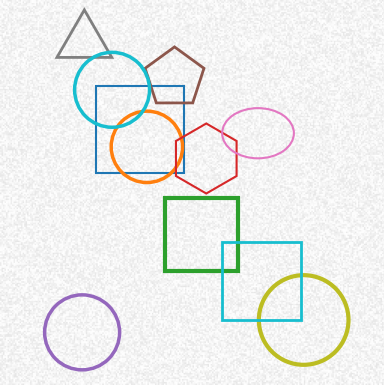[{"shape": "square", "thickness": 1.5, "radius": 0.57, "center": [0.364, 0.664]}, {"shape": "circle", "thickness": 2.5, "radius": 0.46, "center": [0.382, 0.619]}, {"shape": "square", "thickness": 3, "radius": 0.47, "center": [0.523, 0.391]}, {"shape": "hexagon", "thickness": 1.5, "radius": 0.45, "center": [0.536, 0.588]}, {"shape": "circle", "thickness": 2.5, "radius": 0.49, "center": [0.213, 0.137]}, {"shape": "pentagon", "thickness": 2, "radius": 0.4, "center": [0.453, 0.798]}, {"shape": "oval", "thickness": 1.5, "radius": 0.47, "center": [0.67, 0.654]}, {"shape": "triangle", "thickness": 2, "radius": 0.41, "center": [0.219, 0.892]}, {"shape": "circle", "thickness": 3, "radius": 0.58, "center": [0.789, 0.169]}, {"shape": "square", "thickness": 2, "radius": 0.51, "center": [0.679, 0.27]}, {"shape": "circle", "thickness": 2.5, "radius": 0.49, "center": [0.291, 0.767]}]